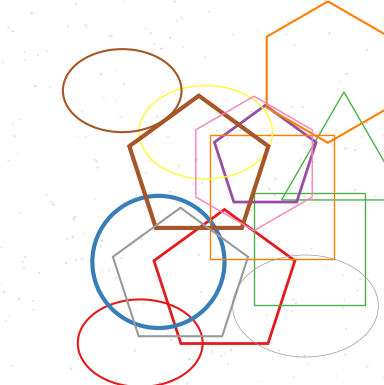[{"shape": "pentagon", "thickness": 2, "radius": 0.96, "center": [0.583, 0.263]}, {"shape": "oval", "thickness": 1.5, "radius": 0.81, "center": [0.364, 0.109]}, {"shape": "circle", "thickness": 3, "radius": 0.86, "center": [0.412, 0.32]}, {"shape": "triangle", "thickness": 1, "radius": 0.94, "center": [0.893, 0.574]}, {"shape": "square", "thickness": 1, "radius": 0.72, "center": [0.804, 0.353]}, {"shape": "pentagon", "thickness": 2, "radius": 0.69, "center": [0.689, 0.588]}, {"shape": "square", "thickness": 1, "radius": 0.81, "center": [0.706, 0.489]}, {"shape": "hexagon", "thickness": 1.5, "radius": 0.92, "center": [0.852, 0.813]}, {"shape": "oval", "thickness": 1, "radius": 0.87, "center": [0.535, 0.656]}, {"shape": "oval", "thickness": 1.5, "radius": 0.77, "center": [0.317, 0.765]}, {"shape": "pentagon", "thickness": 3, "radius": 0.95, "center": [0.516, 0.562]}, {"shape": "hexagon", "thickness": 1, "radius": 0.87, "center": [0.66, 0.576]}, {"shape": "oval", "thickness": 0.5, "radius": 0.95, "center": [0.793, 0.205]}, {"shape": "pentagon", "thickness": 1.5, "radius": 0.92, "center": [0.469, 0.276]}]